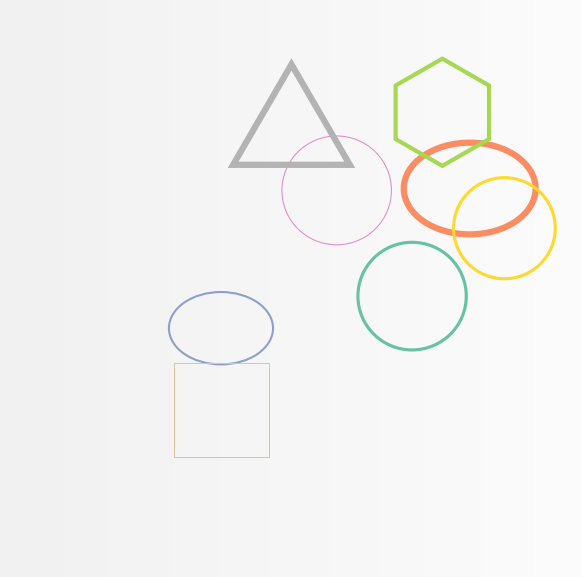[{"shape": "circle", "thickness": 1.5, "radius": 0.47, "center": [0.709, 0.486]}, {"shape": "oval", "thickness": 3, "radius": 0.57, "center": [0.808, 0.673]}, {"shape": "oval", "thickness": 1, "radius": 0.45, "center": [0.38, 0.431]}, {"shape": "circle", "thickness": 0.5, "radius": 0.47, "center": [0.579, 0.669]}, {"shape": "hexagon", "thickness": 2, "radius": 0.46, "center": [0.761, 0.805]}, {"shape": "circle", "thickness": 1.5, "radius": 0.44, "center": [0.868, 0.604]}, {"shape": "square", "thickness": 0.5, "radius": 0.41, "center": [0.381, 0.289]}, {"shape": "triangle", "thickness": 3, "radius": 0.58, "center": [0.501, 0.772]}]